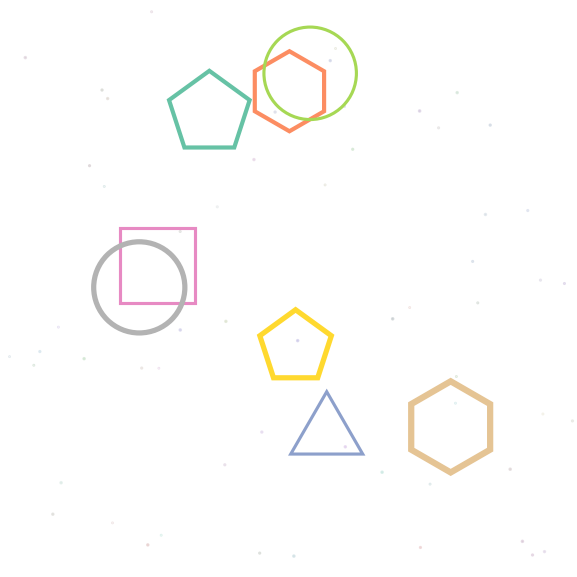[{"shape": "pentagon", "thickness": 2, "radius": 0.37, "center": [0.362, 0.803]}, {"shape": "hexagon", "thickness": 2, "radius": 0.35, "center": [0.501, 0.841]}, {"shape": "triangle", "thickness": 1.5, "radius": 0.36, "center": [0.566, 0.249]}, {"shape": "square", "thickness": 1.5, "radius": 0.33, "center": [0.273, 0.539]}, {"shape": "circle", "thickness": 1.5, "radius": 0.4, "center": [0.537, 0.872]}, {"shape": "pentagon", "thickness": 2.5, "radius": 0.33, "center": [0.512, 0.398]}, {"shape": "hexagon", "thickness": 3, "radius": 0.39, "center": [0.78, 0.26]}, {"shape": "circle", "thickness": 2.5, "radius": 0.39, "center": [0.241, 0.502]}]